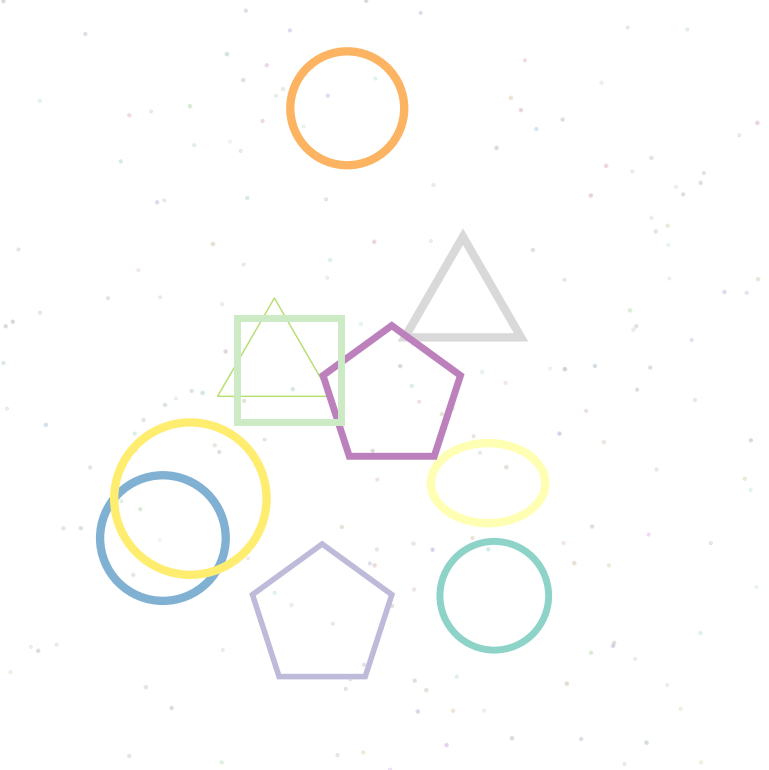[{"shape": "circle", "thickness": 2.5, "radius": 0.35, "center": [0.642, 0.226]}, {"shape": "oval", "thickness": 3, "radius": 0.37, "center": [0.634, 0.373]}, {"shape": "pentagon", "thickness": 2, "radius": 0.48, "center": [0.418, 0.198]}, {"shape": "circle", "thickness": 3, "radius": 0.41, "center": [0.212, 0.301]}, {"shape": "circle", "thickness": 3, "radius": 0.37, "center": [0.451, 0.859]}, {"shape": "triangle", "thickness": 0.5, "radius": 0.43, "center": [0.356, 0.528]}, {"shape": "triangle", "thickness": 3, "radius": 0.44, "center": [0.601, 0.605]}, {"shape": "pentagon", "thickness": 2.5, "radius": 0.47, "center": [0.509, 0.483]}, {"shape": "square", "thickness": 2.5, "radius": 0.34, "center": [0.375, 0.519]}, {"shape": "circle", "thickness": 3, "radius": 0.49, "center": [0.247, 0.352]}]